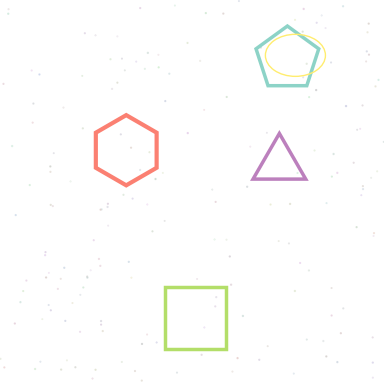[{"shape": "pentagon", "thickness": 2.5, "radius": 0.43, "center": [0.747, 0.847]}, {"shape": "hexagon", "thickness": 3, "radius": 0.46, "center": [0.328, 0.61]}, {"shape": "square", "thickness": 2.5, "radius": 0.4, "center": [0.507, 0.174]}, {"shape": "triangle", "thickness": 2.5, "radius": 0.4, "center": [0.726, 0.574]}, {"shape": "oval", "thickness": 1, "radius": 0.39, "center": [0.767, 0.856]}]